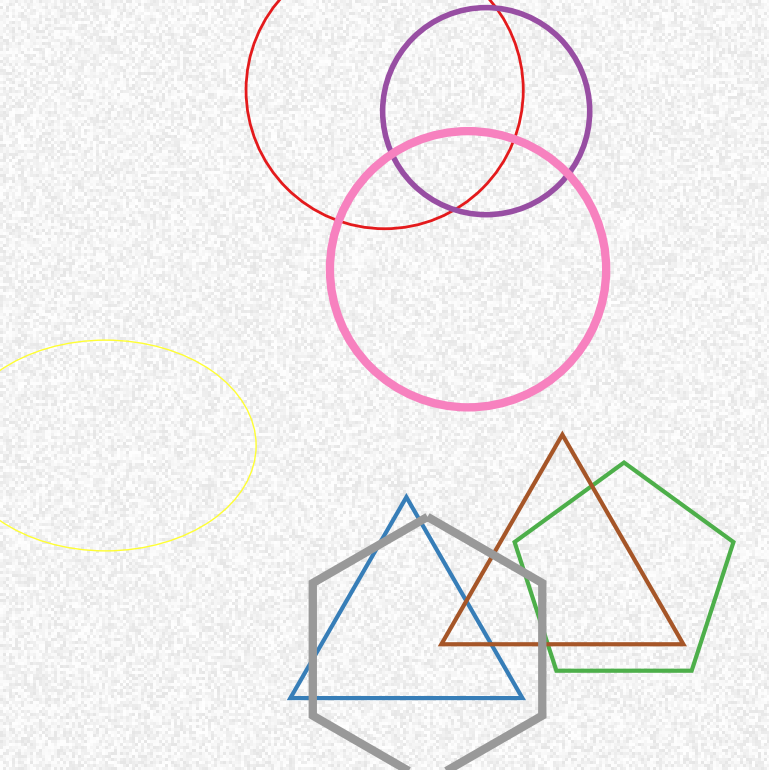[{"shape": "circle", "thickness": 1, "radius": 0.9, "center": [0.5, 0.883]}, {"shape": "triangle", "thickness": 1.5, "radius": 0.87, "center": [0.528, 0.18]}, {"shape": "pentagon", "thickness": 1.5, "radius": 0.75, "center": [0.81, 0.25]}, {"shape": "circle", "thickness": 2, "radius": 0.67, "center": [0.631, 0.856]}, {"shape": "oval", "thickness": 0.5, "radius": 0.98, "center": [0.137, 0.421]}, {"shape": "triangle", "thickness": 1.5, "radius": 0.91, "center": [0.73, 0.254]}, {"shape": "circle", "thickness": 3, "radius": 0.9, "center": [0.608, 0.65]}, {"shape": "hexagon", "thickness": 3, "radius": 0.86, "center": [0.555, 0.157]}]